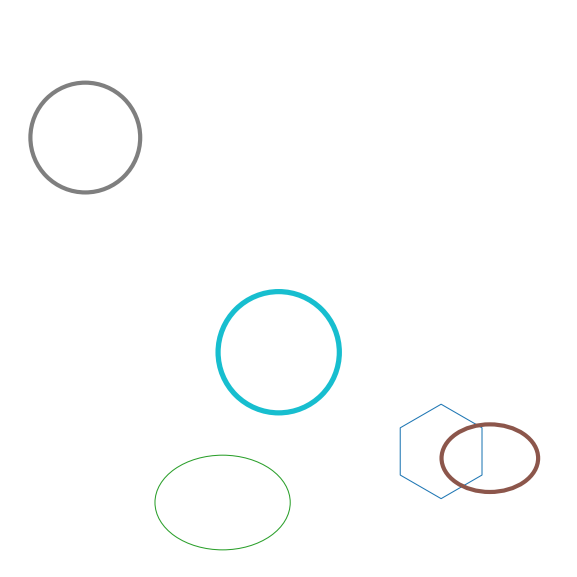[{"shape": "hexagon", "thickness": 0.5, "radius": 0.41, "center": [0.764, 0.217]}, {"shape": "oval", "thickness": 0.5, "radius": 0.59, "center": [0.385, 0.129]}, {"shape": "oval", "thickness": 2, "radius": 0.42, "center": [0.848, 0.206]}, {"shape": "circle", "thickness": 2, "radius": 0.48, "center": [0.148, 0.761]}, {"shape": "circle", "thickness": 2.5, "radius": 0.52, "center": [0.483, 0.389]}]